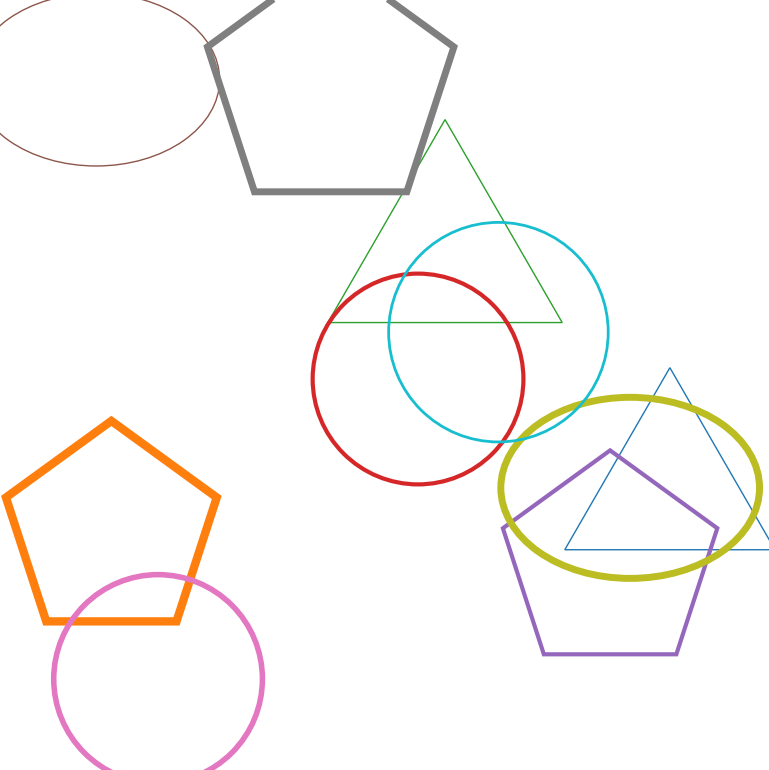[{"shape": "triangle", "thickness": 0.5, "radius": 0.79, "center": [0.87, 0.365]}, {"shape": "pentagon", "thickness": 3, "radius": 0.72, "center": [0.145, 0.309]}, {"shape": "triangle", "thickness": 0.5, "radius": 0.88, "center": [0.578, 0.669]}, {"shape": "circle", "thickness": 1.5, "radius": 0.68, "center": [0.543, 0.508]}, {"shape": "pentagon", "thickness": 1.5, "radius": 0.73, "center": [0.792, 0.269]}, {"shape": "oval", "thickness": 0.5, "radius": 0.8, "center": [0.125, 0.897]}, {"shape": "circle", "thickness": 2, "radius": 0.68, "center": [0.205, 0.118]}, {"shape": "pentagon", "thickness": 2.5, "radius": 0.84, "center": [0.429, 0.887]}, {"shape": "oval", "thickness": 2.5, "radius": 0.84, "center": [0.818, 0.366]}, {"shape": "circle", "thickness": 1, "radius": 0.71, "center": [0.647, 0.569]}]